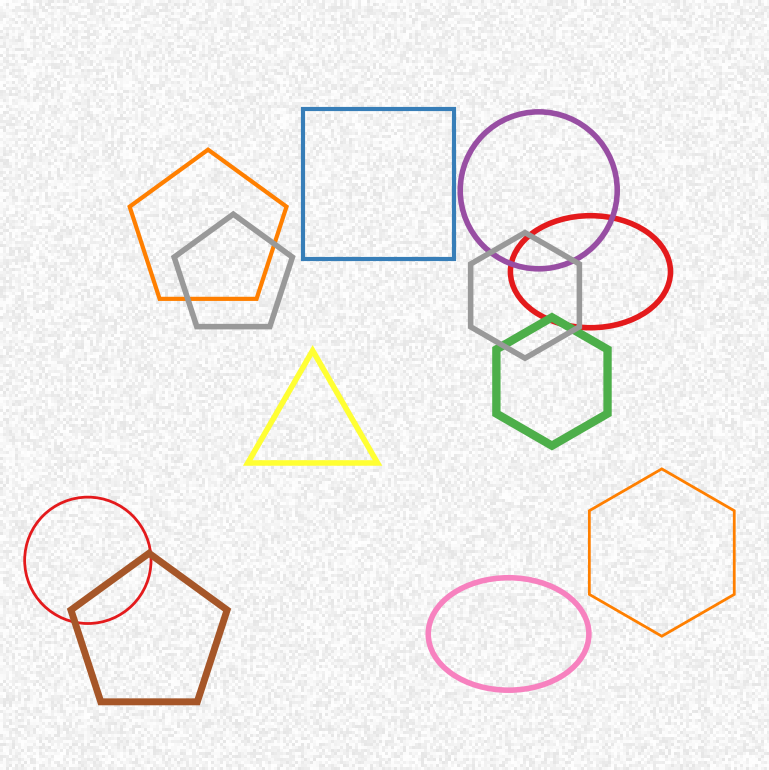[{"shape": "oval", "thickness": 2, "radius": 0.52, "center": [0.767, 0.647]}, {"shape": "circle", "thickness": 1, "radius": 0.41, "center": [0.114, 0.272]}, {"shape": "square", "thickness": 1.5, "radius": 0.49, "center": [0.491, 0.761]}, {"shape": "hexagon", "thickness": 3, "radius": 0.42, "center": [0.717, 0.505]}, {"shape": "circle", "thickness": 2, "radius": 0.51, "center": [0.7, 0.753]}, {"shape": "pentagon", "thickness": 1.5, "radius": 0.54, "center": [0.27, 0.699]}, {"shape": "hexagon", "thickness": 1, "radius": 0.54, "center": [0.859, 0.282]}, {"shape": "triangle", "thickness": 2, "radius": 0.49, "center": [0.406, 0.447]}, {"shape": "pentagon", "thickness": 2.5, "radius": 0.53, "center": [0.194, 0.175]}, {"shape": "oval", "thickness": 2, "radius": 0.52, "center": [0.66, 0.177]}, {"shape": "hexagon", "thickness": 2, "radius": 0.41, "center": [0.682, 0.616]}, {"shape": "pentagon", "thickness": 2, "radius": 0.4, "center": [0.303, 0.641]}]